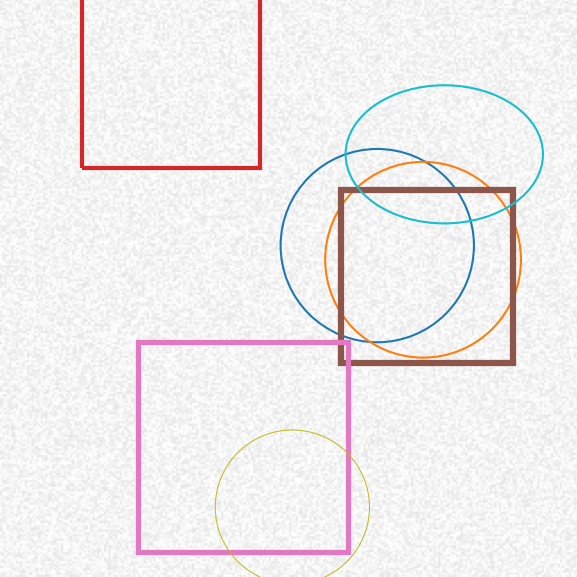[{"shape": "circle", "thickness": 1, "radius": 0.84, "center": [0.653, 0.574]}, {"shape": "circle", "thickness": 1, "radius": 0.85, "center": [0.733, 0.549]}, {"shape": "square", "thickness": 2, "radius": 0.77, "center": [0.296, 0.863]}, {"shape": "square", "thickness": 3, "radius": 0.75, "center": [0.739, 0.52]}, {"shape": "square", "thickness": 2.5, "radius": 0.91, "center": [0.421, 0.225]}, {"shape": "circle", "thickness": 0.5, "radius": 0.67, "center": [0.506, 0.121]}, {"shape": "oval", "thickness": 1, "radius": 0.85, "center": [0.769, 0.732]}]